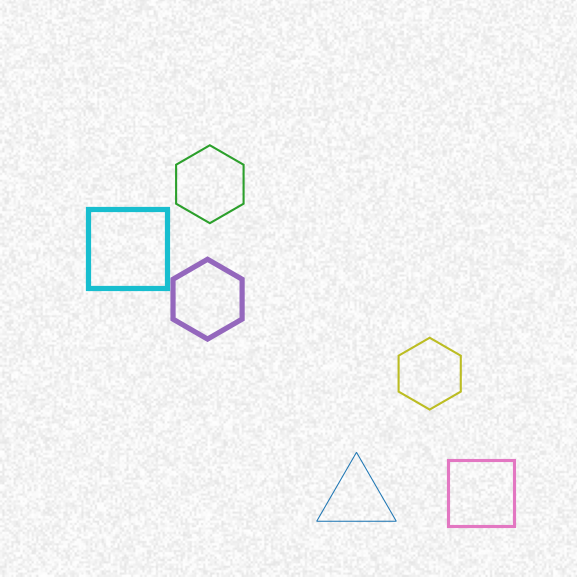[{"shape": "triangle", "thickness": 0.5, "radius": 0.4, "center": [0.617, 0.136]}, {"shape": "hexagon", "thickness": 1, "radius": 0.34, "center": [0.363, 0.68]}, {"shape": "hexagon", "thickness": 2.5, "radius": 0.35, "center": [0.359, 0.481]}, {"shape": "square", "thickness": 1.5, "radius": 0.29, "center": [0.833, 0.145]}, {"shape": "hexagon", "thickness": 1, "radius": 0.31, "center": [0.744, 0.352]}, {"shape": "square", "thickness": 2.5, "radius": 0.34, "center": [0.221, 0.569]}]